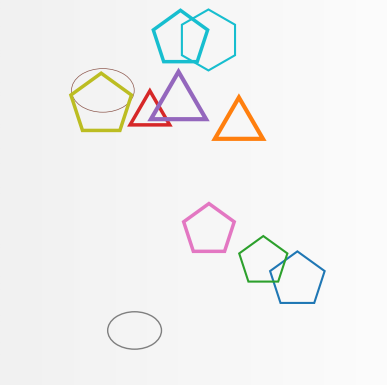[{"shape": "pentagon", "thickness": 1.5, "radius": 0.37, "center": [0.767, 0.273]}, {"shape": "triangle", "thickness": 3, "radius": 0.36, "center": [0.617, 0.675]}, {"shape": "pentagon", "thickness": 1.5, "radius": 0.33, "center": [0.679, 0.322]}, {"shape": "triangle", "thickness": 2.5, "radius": 0.29, "center": [0.387, 0.705]}, {"shape": "triangle", "thickness": 3, "radius": 0.41, "center": [0.461, 0.732]}, {"shape": "oval", "thickness": 0.5, "radius": 0.4, "center": [0.265, 0.765]}, {"shape": "pentagon", "thickness": 2.5, "radius": 0.34, "center": [0.539, 0.403]}, {"shape": "oval", "thickness": 1, "radius": 0.35, "center": [0.347, 0.142]}, {"shape": "pentagon", "thickness": 2.5, "radius": 0.41, "center": [0.261, 0.728]}, {"shape": "pentagon", "thickness": 2.5, "radius": 0.37, "center": [0.466, 0.899]}, {"shape": "hexagon", "thickness": 1.5, "radius": 0.4, "center": [0.538, 0.896]}]